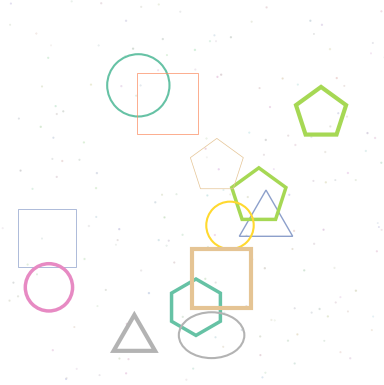[{"shape": "circle", "thickness": 1.5, "radius": 0.4, "center": [0.359, 0.778]}, {"shape": "hexagon", "thickness": 2.5, "radius": 0.37, "center": [0.509, 0.202]}, {"shape": "square", "thickness": 0.5, "radius": 0.4, "center": [0.435, 0.731]}, {"shape": "square", "thickness": 0.5, "radius": 0.37, "center": [0.122, 0.383]}, {"shape": "triangle", "thickness": 1, "radius": 0.4, "center": [0.691, 0.426]}, {"shape": "circle", "thickness": 2.5, "radius": 0.31, "center": [0.127, 0.254]}, {"shape": "pentagon", "thickness": 3, "radius": 0.34, "center": [0.834, 0.706]}, {"shape": "pentagon", "thickness": 2.5, "radius": 0.37, "center": [0.672, 0.49]}, {"shape": "circle", "thickness": 1.5, "radius": 0.31, "center": [0.597, 0.415]}, {"shape": "square", "thickness": 3, "radius": 0.38, "center": [0.575, 0.275]}, {"shape": "pentagon", "thickness": 0.5, "radius": 0.36, "center": [0.563, 0.568]}, {"shape": "oval", "thickness": 1.5, "radius": 0.43, "center": [0.55, 0.129]}, {"shape": "triangle", "thickness": 3, "radius": 0.31, "center": [0.349, 0.12]}]